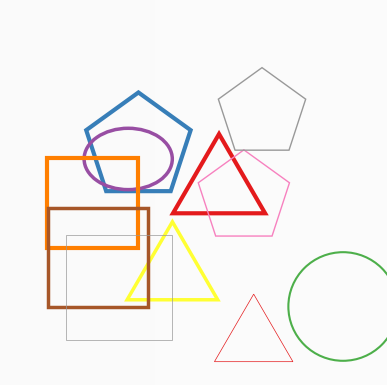[{"shape": "triangle", "thickness": 0.5, "radius": 0.58, "center": [0.655, 0.119]}, {"shape": "triangle", "thickness": 3, "radius": 0.69, "center": [0.565, 0.515]}, {"shape": "pentagon", "thickness": 3, "radius": 0.71, "center": [0.357, 0.618]}, {"shape": "circle", "thickness": 1.5, "radius": 0.71, "center": [0.885, 0.204]}, {"shape": "oval", "thickness": 2.5, "radius": 0.57, "center": [0.331, 0.587]}, {"shape": "square", "thickness": 3, "radius": 0.58, "center": [0.239, 0.473]}, {"shape": "triangle", "thickness": 2.5, "radius": 0.68, "center": [0.445, 0.289]}, {"shape": "square", "thickness": 2.5, "radius": 0.64, "center": [0.253, 0.33]}, {"shape": "pentagon", "thickness": 1, "radius": 0.62, "center": [0.629, 0.487]}, {"shape": "square", "thickness": 0.5, "radius": 0.68, "center": [0.307, 0.253]}, {"shape": "pentagon", "thickness": 1, "radius": 0.59, "center": [0.676, 0.706]}]